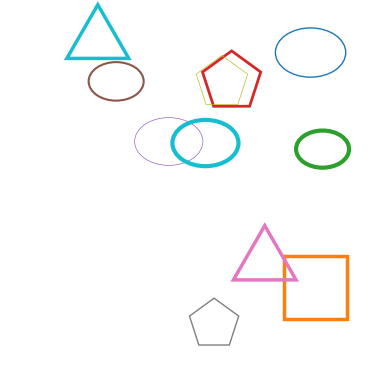[{"shape": "oval", "thickness": 1, "radius": 0.46, "center": [0.807, 0.864]}, {"shape": "square", "thickness": 2.5, "radius": 0.41, "center": [0.819, 0.253]}, {"shape": "oval", "thickness": 3, "radius": 0.34, "center": [0.838, 0.613]}, {"shape": "pentagon", "thickness": 2, "radius": 0.4, "center": [0.602, 0.788]}, {"shape": "oval", "thickness": 0.5, "radius": 0.44, "center": [0.438, 0.632]}, {"shape": "oval", "thickness": 1.5, "radius": 0.36, "center": [0.302, 0.789]}, {"shape": "triangle", "thickness": 2.5, "radius": 0.47, "center": [0.688, 0.32]}, {"shape": "pentagon", "thickness": 1, "radius": 0.34, "center": [0.556, 0.158]}, {"shape": "pentagon", "thickness": 0.5, "radius": 0.35, "center": [0.576, 0.786]}, {"shape": "triangle", "thickness": 2.5, "radius": 0.46, "center": [0.254, 0.895]}, {"shape": "oval", "thickness": 3, "radius": 0.43, "center": [0.534, 0.628]}]